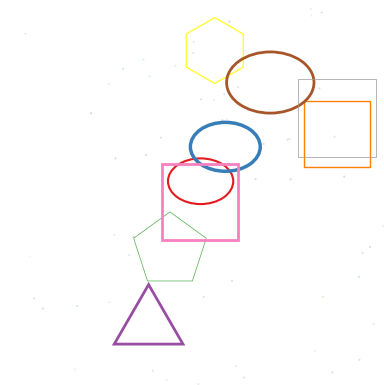[{"shape": "oval", "thickness": 1.5, "radius": 0.42, "center": [0.521, 0.529]}, {"shape": "oval", "thickness": 2.5, "radius": 0.45, "center": [0.585, 0.619]}, {"shape": "pentagon", "thickness": 0.5, "radius": 0.5, "center": [0.441, 0.35]}, {"shape": "triangle", "thickness": 2, "radius": 0.52, "center": [0.386, 0.158]}, {"shape": "square", "thickness": 1, "radius": 0.43, "center": [0.876, 0.652]}, {"shape": "hexagon", "thickness": 1, "radius": 0.43, "center": [0.558, 0.869]}, {"shape": "oval", "thickness": 2, "radius": 0.57, "center": [0.702, 0.786]}, {"shape": "square", "thickness": 2, "radius": 0.5, "center": [0.519, 0.476]}, {"shape": "square", "thickness": 0.5, "radius": 0.51, "center": [0.876, 0.693]}]